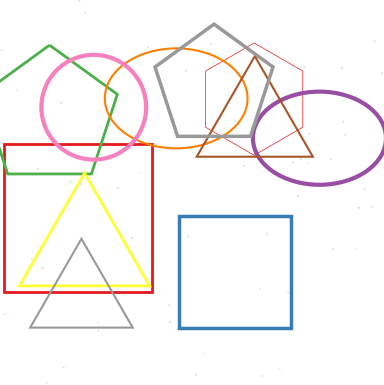[{"shape": "hexagon", "thickness": 0.5, "radius": 0.73, "center": [0.66, 0.743]}, {"shape": "square", "thickness": 2, "radius": 0.96, "center": [0.203, 0.434]}, {"shape": "square", "thickness": 2.5, "radius": 0.73, "center": [0.61, 0.294]}, {"shape": "pentagon", "thickness": 2, "radius": 0.92, "center": [0.129, 0.698]}, {"shape": "oval", "thickness": 3, "radius": 0.86, "center": [0.83, 0.641]}, {"shape": "oval", "thickness": 1.5, "radius": 0.93, "center": [0.458, 0.745]}, {"shape": "triangle", "thickness": 2, "radius": 0.98, "center": [0.22, 0.355]}, {"shape": "triangle", "thickness": 1.5, "radius": 0.87, "center": [0.662, 0.68]}, {"shape": "circle", "thickness": 3, "radius": 0.68, "center": [0.244, 0.721]}, {"shape": "pentagon", "thickness": 2.5, "radius": 0.81, "center": [0.556, 0.776]}, {"shape": "triangle", "thickness": 1.5, "radius": 0.77, "center": [0.212, 0.226]}]